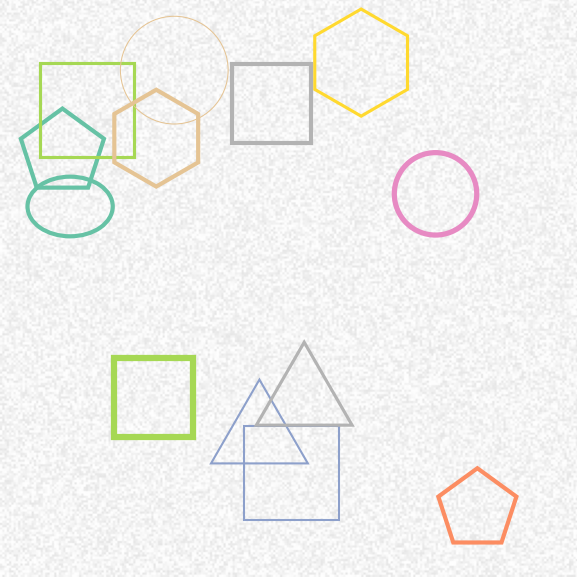[{"shape": "oval", "thickness": 2, "radius": 0.37, "center": [0.121, 0.642]}, {"shape": "pentagon", "thickness": 2, "radius": 0.38, "center": [0.108, 0.735]}, {"shape": "pentagon", "thickness": 2, "radius": 0.36, "center": [0.827, 0.117]}, {"shape": "square", "thickness": 1, "radius": 0.41, "center": [0.505, 0.179]}, {"shape": "triangle", "thickness": 1, "radius": 0.48, "center": [0.449, 0.245]}, {"shape": "circle", "thickness": 2.5, "radius": 0.36, "center": [0.754, 0.663]}, {"shape": "square", "thickness": 3, "radius": 0.34, "center": [0.265, 0.311]}, {"shape": "square", "thickness": 1.5, "radius": 0.41, "center": [0.151, 0.809]}, {"shape": "hexagon", "thickness": 1.5, "radius": 0.46, "center": [0.625, 0.891]}, {"shape": "circle", "thickness": 0.5, "radius": 0.47, "center": [0.302, 0.878]}, {"shape": "hexagon", "thickness": 2, "radius": 0.42, "center": [0.271, 0.76]}, {"shape": "triangle", "thickness": 1.5, "radius": 0.48, "center": [0.527, 0.311]}, {"shape": "square", "thickness": 2, "radius": 0.34, "center": [0.47, 0.819]}]